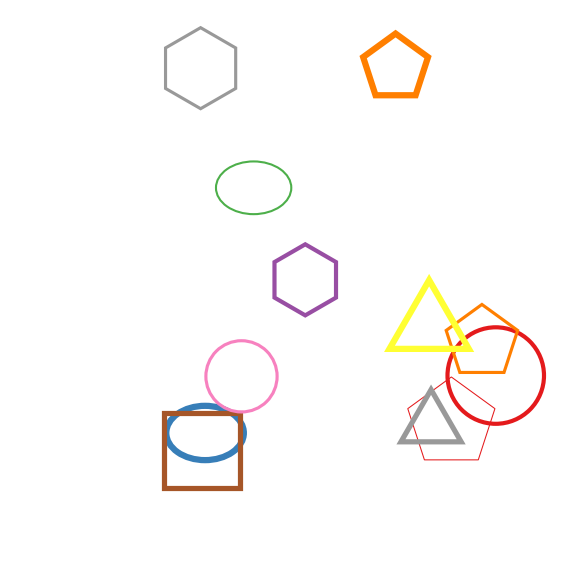[{"shape": "pentagon", "thickness": 0.5, "radius": 0.4, "center": [0.782, 0.267]}, {"shape": "circle", "thickness": 2, "radius": 0.42, "center": [0.858, 0.349]}, {"shape": "oval", "thickness": 3, "radius": 0.34, "center": [0.355, 0.249]}, {"shape": "oval", "thickness": 1, "radius": 0.33, "center": [0.439, 0.674]}, {"shape": "hexagon", "thickness": 2, "radius": 0.31, "center": [0.529, 0.515]}, {"shape": "pentagon", "thickness": 1.5, "radius": 0.33, "center": [0.834, 0.407]}, {"shape": "pentagon", "thickness": 3, "radius": 0.3, "center": [0.685, 0.882]}, {"shape": "triangle", "thickness": 3, "radius": 0.4, "center": [0.743, 0.435]}, {"shape": "square", "thickness": 2.5, "radius": 0.33, "center": [0.35, 0.219]}, {"shape": "circle", "thickness": 1.5, "radius": 0.31, "center": [0.418, 0.347]}, {"shape": "hexagon", "thickness": 1.5, "radius": 0.35, "center": [0.347, 0.881]}, {"shape": "triangle", "thickness": 2.5, "radius": 0.3, "center": [0.746, 0.264]}]